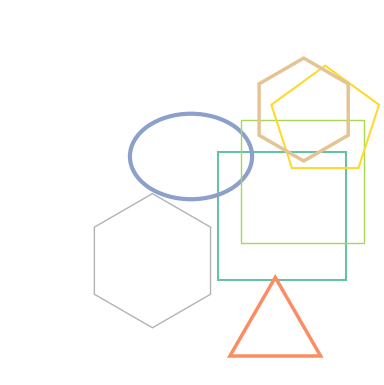[{"shape": "square", "thickness": 1.5, "radius": 0.83, "center": [0.732, 0.44]}, {"shape": "triangle", "thickness": 2.5, "radius": 0.68, "center": [0.715, 0.143]}, {"shape": "oval", "thickness": 3, "radius": 0.79, "center": [0.496, 0.594]}, {"shape": "square", "thickness": 1, "radius": 0.8, "center": [0.785, 0.529]}, {"shape": "pentagon", "thickness": 1.5, "radius": 0.74, "center": [0.845, 0.682]}, {"shape": "hexagon", "thickness": 2.5, "radius": 0.67, "center": [0.789, 0.715]}, {"shape": "hexagon", "thickness": 1, "radius": 0.87, "center": [0.396, 0.323]}]